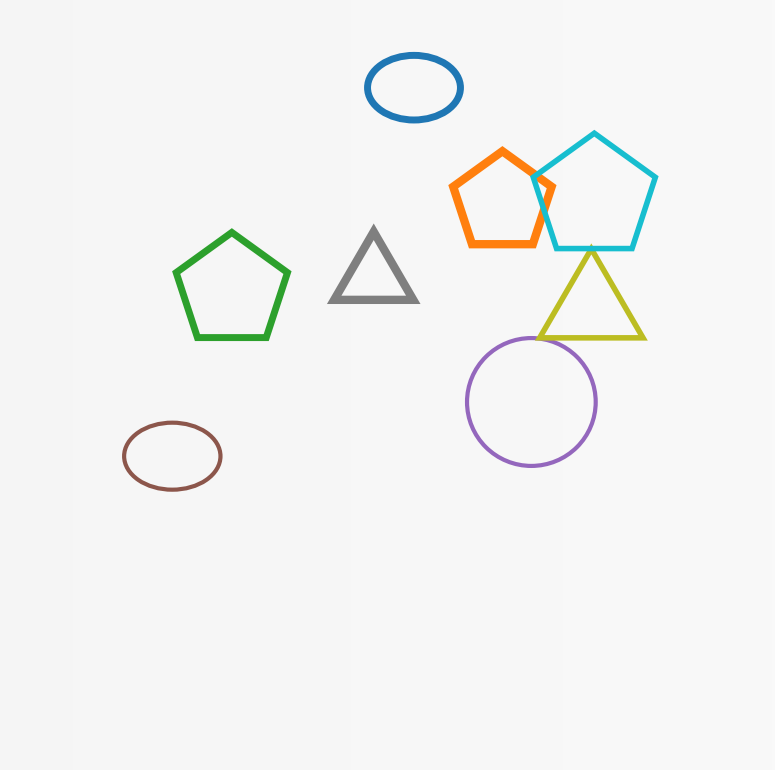[{"shape": "oval", "thickness": 2.5, "radius": 0.3, "center": [0.534, 0.886]}, {"shape": "pentagon", "thickness": 3, "radius": 0.33, "center": [0.648, 0.737]}, {"shape": "pentagon", "thickness": 2.5, "radius": 0.38, "center": [0.299, 0.623]}, {"shape": "circle", "thickness": 1.5, "radius": 0.42, "center": [0.686, 0.478]}, {"shape": "oval", "thickness": 1.5, "radius": 0.31, "center": [0.222, 0.408]}, {"shape": "triangle", "thickness": 3, "radius": 0.29, "center": [0.482, 0.64]}, {"shape": "triangle", "thickness": 2, "radius": 0.38, "center": [0.763, 0.6]}, {"shape": "pentagon", "thickness": 2, "radius": 0.41, "center": [0.767, 0.744]}]